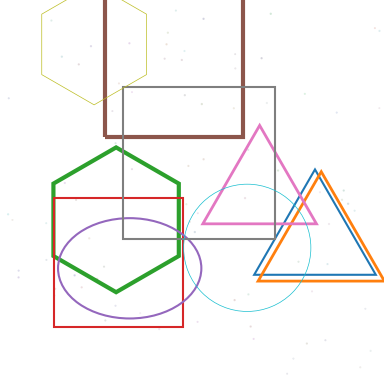[{"shape": "triangle", "thickness": 1.5, "radius": 0.91, "center": [0.818, 0.377]}, {"shape": "triangle", "thickness": 2, "radius": 0.95, "center": [0.834, 0.365]}, {"shape": "hexagon", "thickness": 3, "radius": 0.94, "center": [0.302, 0.429]}, {"shape": "square", "thickness": 1.5, "radius": 0.84, "center": [0.308, 0.319]}, {"shape": "oval", "thickness": 1.5, "radius": 0.93, "center": [0.337, 0.303]}, {"shape": "square", "thickness": 3, "radius": 0.9, "center": [0.453, 0.825]}, {"shape": "triangle", "thickness": 2, "radius": 0.85, "center": [0.674, 0.504]}, {"shape": "square", "thickness": 1.5, "radius": 0.99, "center": [0.516, 0.578]}, {"shape": "hexagon", "thickness": 0.5, "radius": 0.79, "center": [0.244, 0.885]}, {"shape": "circle", "thickness": 0.5, "radius": 0.83, "center": [0.642, 0.356]}]